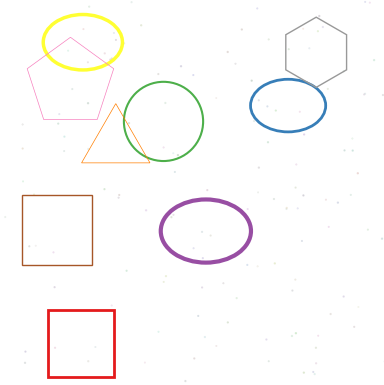[{"shape": "square", "thickness": 2, "radius": 0.43, "center": [0.21, 0.108]}, {"shape": "oval", "thickness": 2, "radius": 0.49, "center": [0.748, 0.726]}, {"shape": "circle", "thickness": 1.5, "radius": 0.51, "center": [0.425, 0.685]}, {"shape": "oval", "thickness": 3, "radius": 0.59, "center": [0.535, 0.4]}, {"shape": "triangle", "thickness": 0.5, "radius": 0.51, "center": [0.301, 0.628]}, {"shape": "oval", "thickness": 2.5, "radius": 0.51, "center": [0.215, 0.89]}, {"shape": "square", "thickness": 1, "radius": 0.46, "center": [0.148, 0.402]}, {"shape": "pentagon", "thickness": 0.5, "radius": 0.59, "center": [0.183, 0.785]}, {"shape": "hexagon", "thickness": 1, "radius": 0.46, "center": [0.821, 0.864]}]